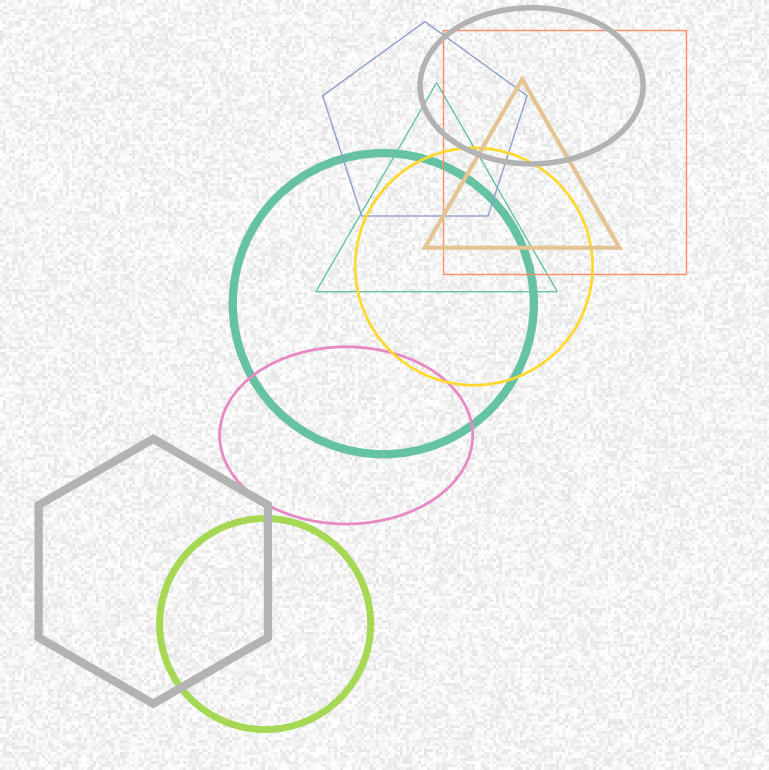[{"shape": "circle", "thickness": 3, "radius": 0.98, "center": [0.498, 0.606]}, {"shape": "triangle", "thickness": 0.5, "radius": 0.9, "center": [0.567, 0.712]}, {"shape": "square", "thickness": 0.5, "radius": 0.79, "center": [0.733, 0.803]}, {"shape": "pentagon", "thickness": 0.5, "radius": 0.7, "center": [0.552, 0.832]}, {"shape": "oval", "thickness": 1, "radius": 0.82, "center": [0.45, 0.435]}, {"shape": "circle", "thickness": 2.5, "radius": 0.69, "center": [0.344, 0.19]}, {"shape": "circle", "thickness": 1, "radius": 0.77, "center": [0.615, 0.654]}, {"shape": "triangle", "thickness": 1.5, "radius": 0.73, "center": [0.678, 0.751]}, {"shape": "hexagon", "thickness": 3, "radius": 0.86, "center": [0.199, 0.258]}, {"shape": "oval", "thickness": 2, "radius": 0.72, "center": [0.69, 0.889]}]